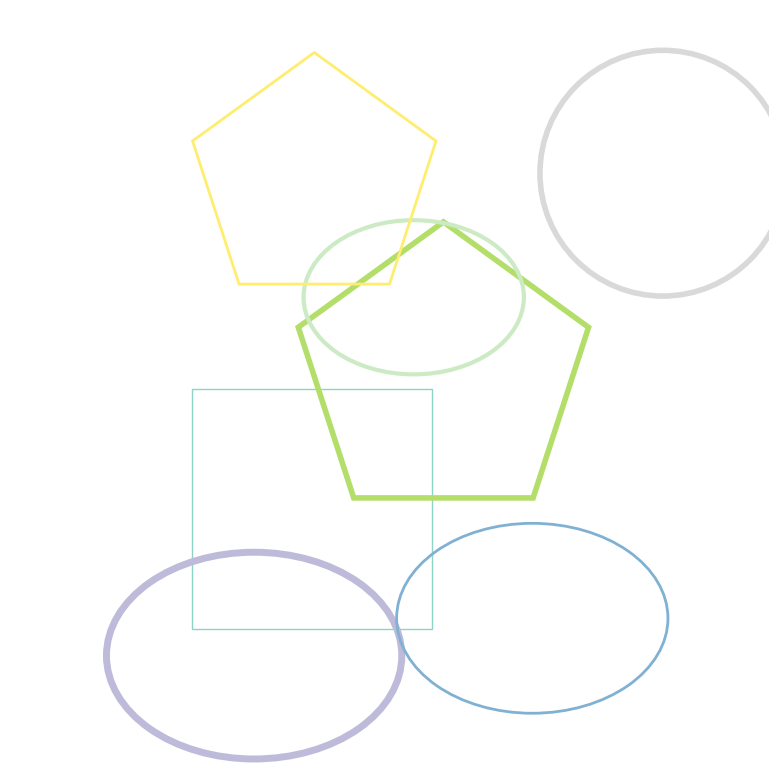[{"shape": "square", "thickness": 0.5, "radius": 0.78, "center": [0.405, 0.339]}, {"shape": "oval", "thickness": 2.5, "radius": 0.96, "center": [0.33, 0.149]}, {"shape": "oval", "thickness": 1, "radius": 0.88, "center": [0.691, 0.197]}, {"shape": "pentagon", "thickness": 2, "radius": 0.99, "center": [0.576, 0.514]}, {"shape": "circle", "thickness": 2, "radius": 0.8, "center": [0.861, 0.775]}, {"shape": "oval", "thickness": 1.5, "radius": 0.72, "center": [0.537, 0.614]}, {"shape": "pentagon", "thickness": 1, "radius": 0.83, "center": [0.408, 0.766]}]